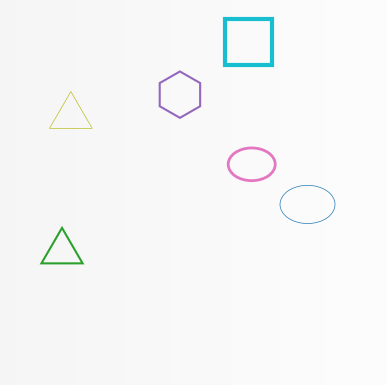[{"shape": "oval", "thickness": 0.5, "radius": 0.35, "center": [0.794, 0.469]}, {"shape": "triangle", "thickness": 1.5, "radius": 0.31, "center": [0.16, 0.347]}, {"shape": "hexagon", "thickness": 1.5, "radius": 0.3, "center": [0.464, 0.754]}, {"shape": "oval", "thickness": 2, "radius": 0.3, "center": [0.65, 0.573]}, {"shape": "triangle", "thickness": 0.5, "radius": 0.32, "center": [0.183, 0.698]}, {"shape": "square", "thickness": 3, "radius": 0.3, "center": [0.641, 0.891]}]